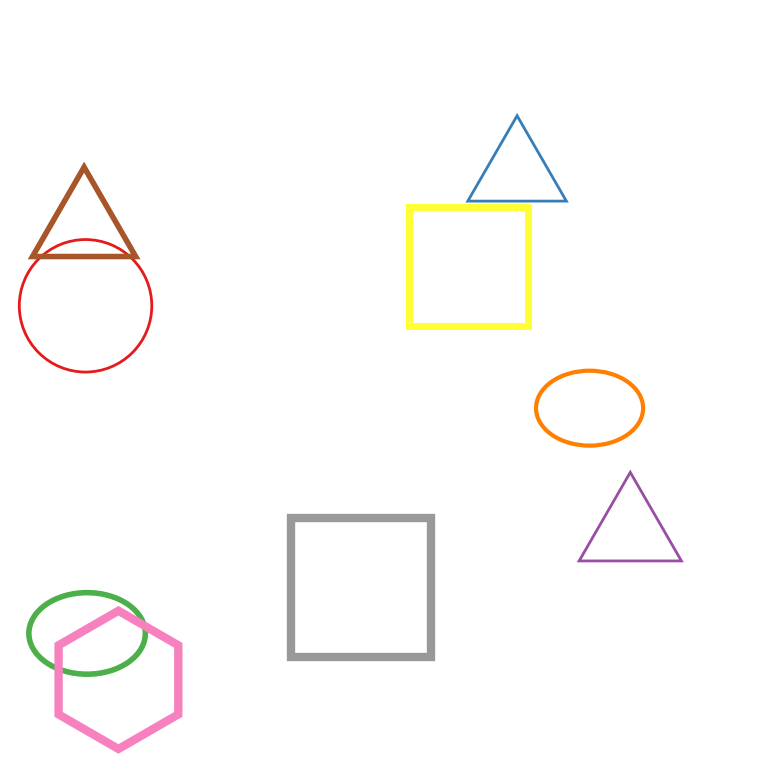[{"shape": "circle", "thickness": 1, "radius": 0.43, "center": [0.111, 0.603]}, {"shape": "triangle", "thickness": 1, "radius": 0.37, "center": [0.672, 0.776]}, {"shape": "oval", "thickness": 2, "radius": 0.38, "center": [0.113, 0.177]}, {"shape": "triangle", "thickness": 1, "radius": 0.38, "center": [0.819, 0.31]}, {"shape": "oval", "thickness": 1.5, "radius": 0.35, "center": [0.766, 0.47]}, {"shape": "square", "thickness": 2.5, "radius": 0.39, "center": [0.608, 0.654]}, {"shape": "triangle", "thickness": 2, "radius": 0.39, "center": [0.109, 0.706]}, {"shape": "hexagon", "thickness": 3, "radius": 0.45, "center": [0.154, 0.117]}, {"shape": "square", "thickness": 3, "radius": 0.45, "center": [0.469, 0.237]}]